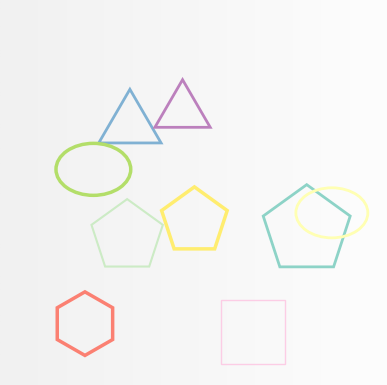[{"shape": "pentagon", "thickness": 2, "radius": 0.59, "center": [0.792, 0.402]}, {"shape": "oval", "thickness": 2, "radius": 0.46, "center": [0.856, 0.447]}, {"shape": "hexagon", "thickness": 2.5, "radius": 0.41, "center": [0.219, 0.159]}, {"shape": "triangle", "thickness": 2, "radius": 0.46, "center": [0.335, 0.675]}, {"shape": "oval", "thickness": 2.5, "radius": 0.48, "center": [0.241, 0.56]}, {"shape": "square", "thickness": 1, "radius": 0.42, "center": [0.653, 0.138]}, {"shape": "triangle", "thickness": 2, "radius": 0.41, "center": [0.471, 0.711]}, {"shape": "pentagon", "thickness": 1.5, "radius": 0.48, "center": [0.328, 0.386]}, {"shape": "pentagon", "thickness": 2.5, "radius": 0.44, "center": [0.502, 0.426]}]